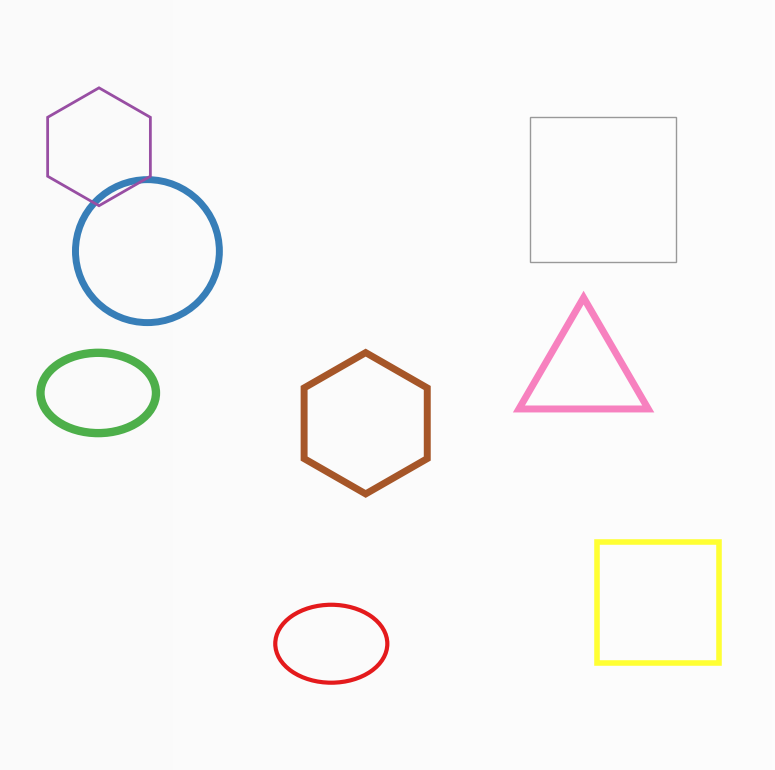[{"shape": "oval", "thickness": 1.5, "radius": 0.36, "center": [0.427, 0.164]}, {"shape": "circle", "thickness": 2.5, "radius": 0.46, "center": [0.19, 0.674]}, {"shape": "oval", "thickness": 3, "radius": 0.37, "center": [0.127, 0.49]}, {"shape": "hexagon", "thickness": 1, "radius": 0.38, "center": [0.128, 0.809]}, {"shape": "square", "thickness": 2, "radius": 0.39, "center": [0.849, 0.218]}, {"shape": "hexagon", "thickness": 2.5, "radius": 0.46, "center": [0.472, 0.45]}, {"shape": "triangle", "thickness": 2.5, "radius": 0.48, "center": [0.753, 0.517]}, {"shape": "square", "thickness": 0.5, "radius": 0.47, "center": [0.778, 0.753]}]